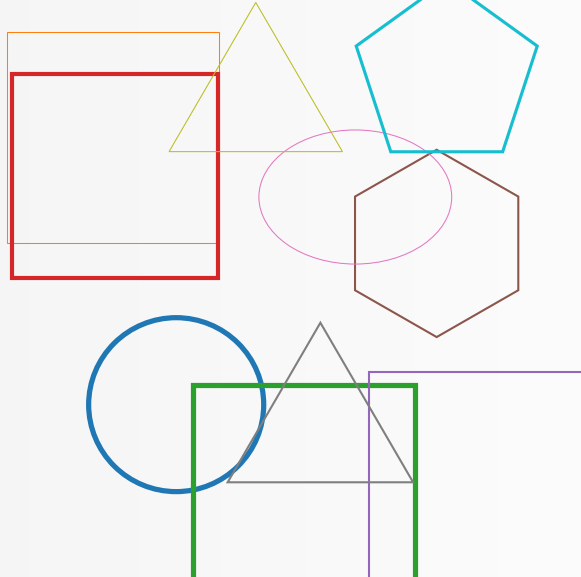[{"shape": "circle", "thickness": 2.5, "radius": 0.75, "center": [0.303, 0.298]}, {"shape": "square", "thickness": 0.5, "radius": 0.91, "center": [0.195, 0.76]}, {"shape": "square", "thickness": 2.5, "radius": 0.95, "center": [0.523, 0.141]}, {"shape": "square", "thickness": 2, "radius": 0.89, "center": [0.197, 0.694]}, {"shape": "square", "thickness": 1, "radius": 1.0, "center": [0.834, 0.156]}, {"shape": "hexagon", "thickness": 1, "radius": 0.81, "center": [0.751, 0.578]}, {"shape": "oval", "thickness": 0.5, "radius": 0.83, "center": [0.611, 0.658]}, {"shape": "triangle", "thickness": 1, "radius": 0.92, "center": [0.551, 0.256]}, {"shape": "triangle", "thickness": 0.5, "radius": 0.86, "center": [0.44, 0.823]}, {"shape": "pentagon", "thickness": 1.5, "radius": 0.82, "center": [0.769, 0.869]}]